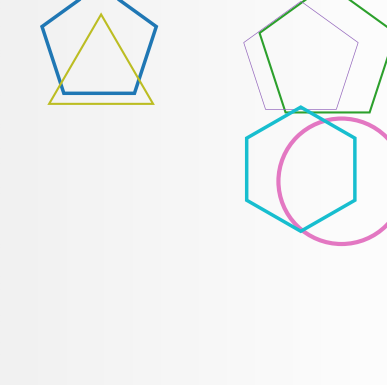[{"shape": "pentagon", "thickness": 2.5, "radius": 0.78, "center": [0.256, 0.883]}, {"shape": "pentagon", "thickness": 1.5, "radius": 0.92, "center": [0.845, 0.857]}, {"shape": "pentagon", "thickness": 0.5, "radius": 0.78, "center": [0.777, 0.841]}, {"shape": "circle", "thickness": 3, "radius": 0.81, "center": [0.881, 0.529]}, {"shape": "triangle", "thickness": 1.5, "radius": 0.77, "center": [0.261, 0.808]}, {"shape": "hexagon", "thickness": 2.5, "radius": 0.81, "center": [0.776, 0.561]}]